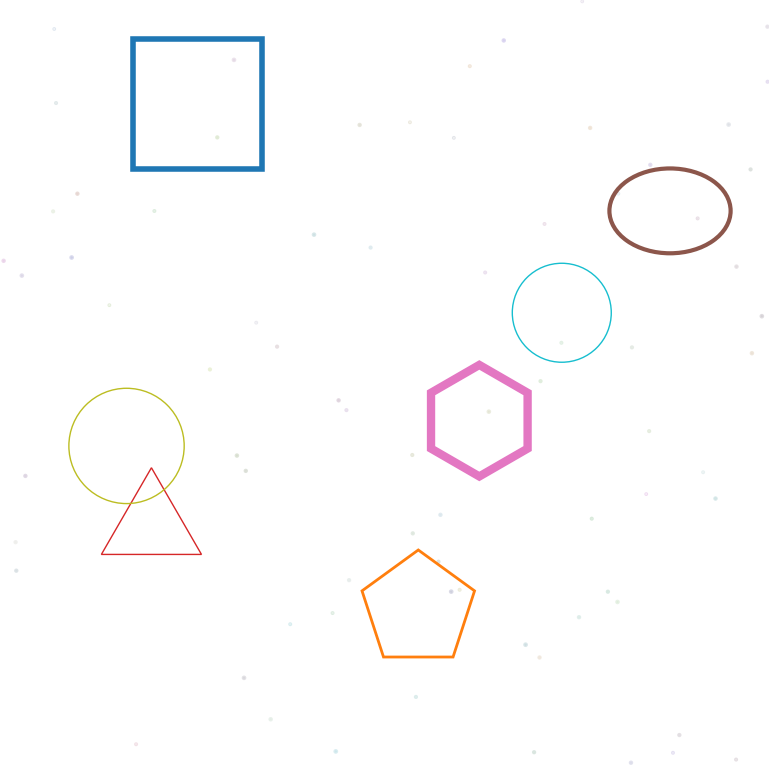[{"shape": "square", "thickness": 2, "radius": 0.42, "center": [0.256, 0.865]}, {"shape": "pentagon", "thickness": 1, "radius": 0.38, "center": [0.543, 0.209]}, {"shape": "triangle", "thickness": 0.5, "radius": 0.38, "center": [0.197, 0.317]}, {"shape": "oval", "thickness": 1.5, "radius": 0.39, "center": [0.87, 0.726]}, {"shape": "hexagon", "thickness": 3, "radius": 0.36, "center": [0.622, 0.454]}, {"shape": "circle", "thickness": 0.5, "radius": 0.37, "center": [0.164, 0.421]}, {"shape": "circle", "thickness": 0.5, "radius": 0.32, "center": [0.73, 0.594]}]